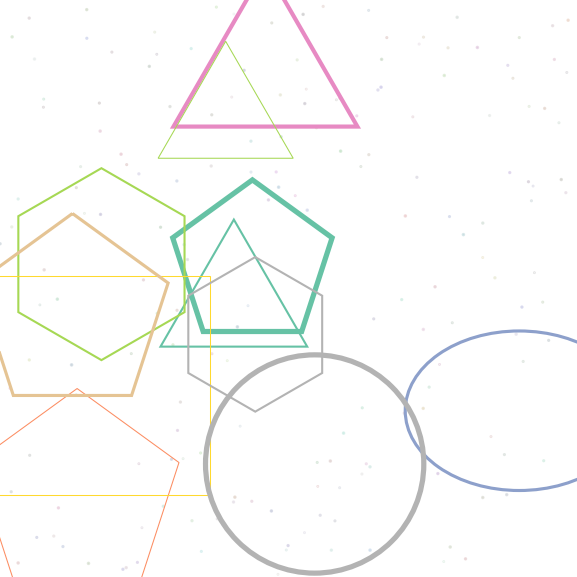[{"shape": "triangle", "thickness": 1, "radius": 0.73, "center": [0.405, 0.472]}, {"shape": "pentagon", "thickness": 2.5, "radius": 0.73, "center": [0.437, 0.543]}, {"shape": "pentagon", "thickness": 0.5, "radius": 0.93, "center": [0.134, 0.141]}, {"shape": "oval", "thickness": 1.5, "radius": 0.99, "center": [0.899, 0.288]}, {"shape": "triangle", "thickness": 2, "radius": 0.92, "center": [0.46, 0.872]}, {"shape": "triangle", "thickness": 0.5, "radius": 0.68, "center": [0.391, 0.793]}, {"shape": "hexagon", "thickness": 1, "radius": 0.83, "center": [0.176, 0.542]}, {"shape": "square", "thickness": 0.5, "radius": 0.95, "center": [0.174, 0.331]}, {"shape": "pentagon", "thickness": 1.5, "radius": 0.87, "center": [0.125, 0.455]}, {"shape": "hexagon", "thickness": 1, "radius": 0.67, "center": [0.442, 0.42]}, {"shape": "circle", "thickness": 2.5, "radius": 0.94, "center": [0.545, 0.196]}]